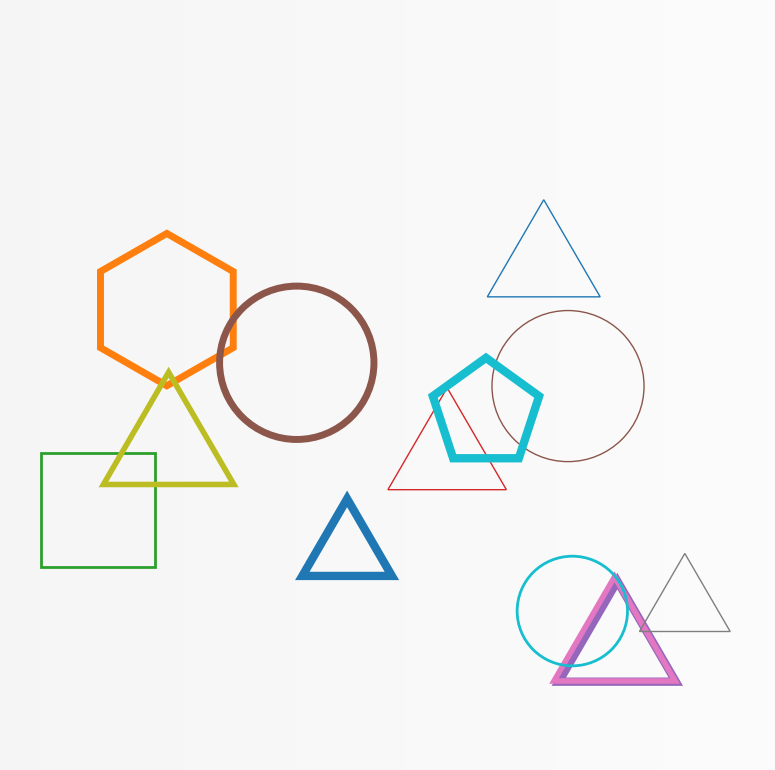[{"shape": "triangle", "thickness": 0.5, "radius": 0.42, "center": [0.702, 0.657]}, {"shape": "triangle", "thickness": 3, "radius": 0.33, "center": [0.448, 0.285]}, {"shape": "hexagon", "thickness": 2.5, "radius": 0.49, "center": [0.215, 0.598]}, {"shape": "square", "thickness": 1, "radius": 0.37, "center": [0.126, 0.338]}, {"shape": "triangle", "thickness": 0.5, "radius": 0.44, "center": [0.577, 0.408]}, {"shape": "triangle", "thickness": 3, "radius": 0.44, "center": [0.797, 0.158]}, {"shape": "circle", "thickness": 0.5, "radius": 0.49, "center": [0.733, 0.499]}, {"shape": "circle", "thickness": 2.5, "radius": 0.5, "center": [0.383, 0.529]}, {"shape": "triangle", "thickness": 2, "radius": 0.45, "center": [0.793, 0.161]}, {"shape": "triangle", "thickness": 0.5, "radius": 0.34, "center": [0.884, 0.214]}, {"shape": "triangle", "thickness": 2, "radius": 0.49, "center": [0.218, 0.419]}, {"shape": "circle", "thickness": 1, "radius": 0.36, "center": [0.738, 0.206]}, {"shape": "pentagon", "thickness": 3, "radius": 0.36, "center": [0.627, 0.463]}]